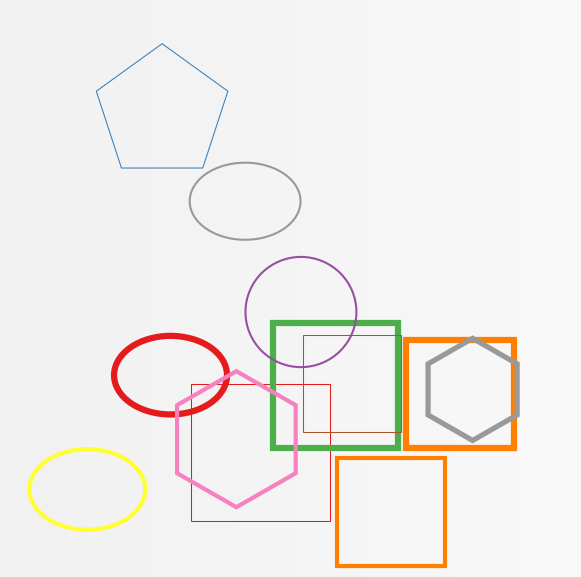[{"shape": "square", "thickness": 0.5, "radius": 0.6, "center": [0.448, 0.216]}, {"shape": "oval", "thickness": 3, "radius": 0.49, "center": [0.293, 0.35]}, {"shape": "pentagon", "thickness": 0.5, "radius": 0.59, "center": [0.279, 0.804]}, {"shape": "square", "thickness": 3, "radius": 0.54, "center": [0.578, 0.332]}, {"shape": "circle", "thickness": 1, "radius": 0.48, "center": [0.518, 0.459]}, {"shape": "square", "thickness": 2, "radius": 0.47, "center": [0.672, 0.112]}, {"shape": "square", "thickness": 3, "radius": 0.46, "center": [0.791, 0.317]}, {"shape": "oval", "thickness": 2, "radius": 0.5, "center": [0.15, 0.152]}, {"shape": "square", "thickness": 0.5, "radius": 0.42, "center": [0.606, 0.335]}, {"shape": "hexagon", "thickness": 2, "radius": 0.59, "center": [0.407, 0.239]}, {"shape": "hexagon", "thickness": 2.5, "radius": 0.44, "center": [0.813, 0.325]}, {"shape": "oval", "thickness": 1, "radius": 0.48, "center": [0.422, 0.651]}]